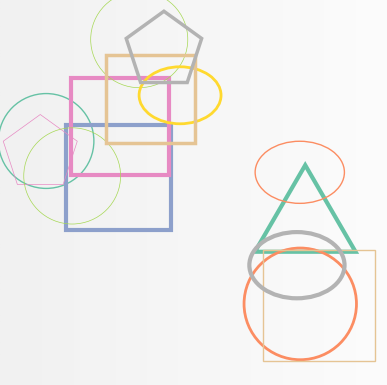[{"shape": "triangle", "thickness": 3, "radius": 0.75, "center": [0.788, 0.421]}, {"shape": "circle", "thickness": 1, "radius": 0.62, "center": [0.119, 0.634]}, {"shape": "oval", "thickness": 1, "radius": 0.58, "center": [0.774, 0.552]}, {"shape": "circle", "thickness": 2, "radius": 0.73, "center": [0.775, 0.211]}, {"shape": "square", "thickness": 3, "radius": 0.68, "center": [0.307, 0.54]}, {"shape": "pentagon", "thickness": 0.5, "radius": 0.5, "center": [0.104, 0.602]}, {"shape": "square", "thickness": 3, "radius": 0.63, "center": [0.311, 0.672]}, {"shape": "circle", "thickness": 0.5, "radius": 0.62, "center": [0.186, 0.543]}, {"shape": "circle", "thickness": 0.5, "radius": 0.63, "center": [0.359, 0.898]}, {"shape": "oval", "thickness": 2, "radius": 0.53, "center": [0.465, 0.753]}, {"shape": "square", "thickness": 2.5, "radius": 0.57, "center": [0.389, 0.743]}, {"shape": "square", "thickness": 1, "radius": 0.72, "center": [0.823, 0.206]}, {"shape": "oval", "thickness": 3, "radius": 0.61, "center": [0.766, 0.311]}, {"shape": "pentagon", "thickness": 2.5, "radius": 0.51, "center": [0.423, 0.868]}]